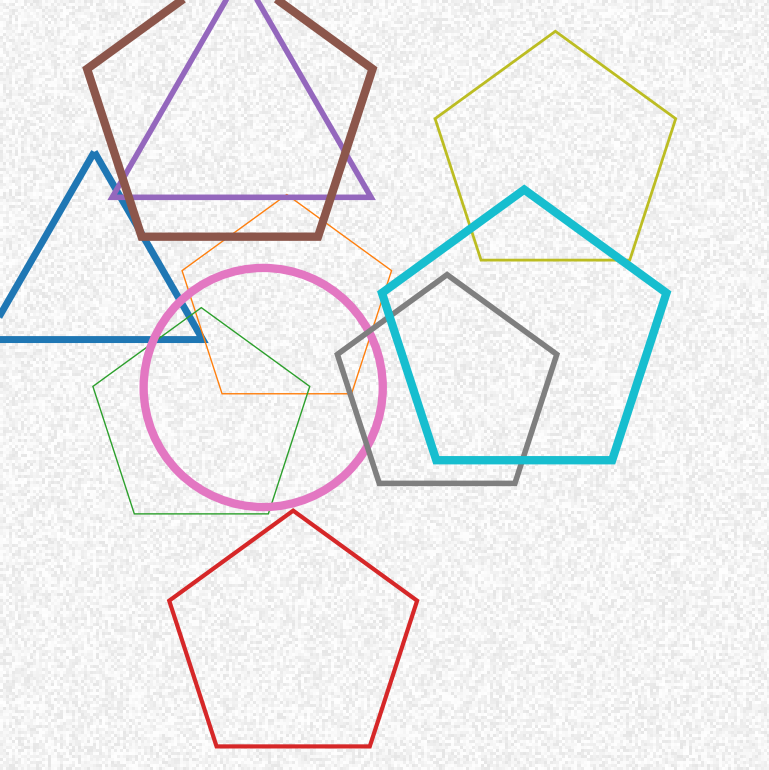[{"shape": "triangle", "thickness": 2.5, "radius": 0.81, "center": [0.122, 0.64]}, {"shape": "pentagon", "thickness": 0.5, "radius": 0.72, "center": [0.372, 0.604]}, {"shape": "pentagon", "thickness": 0.5, "radius": 0.74, "center": [0.261, 0.452]}, {"shape": "pentagon", "thickness": 1.5, "radius": 0.85, "center": [0.381, 0.168]}, {"shape": "triangle", "thickness": 2, "radius": 0.97, "center": [0.314, 0.841]}, {"shape": "pentagon", "thickness": 3, "radius": 0.97, "center": [0.298, 0.85]}, {"shape": "circle", "thickness": 3, "radius": 0.78, "center": [0.342, 0.497]}, {"shape": "pentagon", "thickness": 2, "radius": 0.75, "center": [0.581, 0.493]}, {"shape": "pentagon", "thickness": 1, "radius": 0.82, "center": [0.721, 0.795]}, {"shape": "pentagon", "thickness": 3, "radius": 0.97, "center": [0.681, 0.559]}]